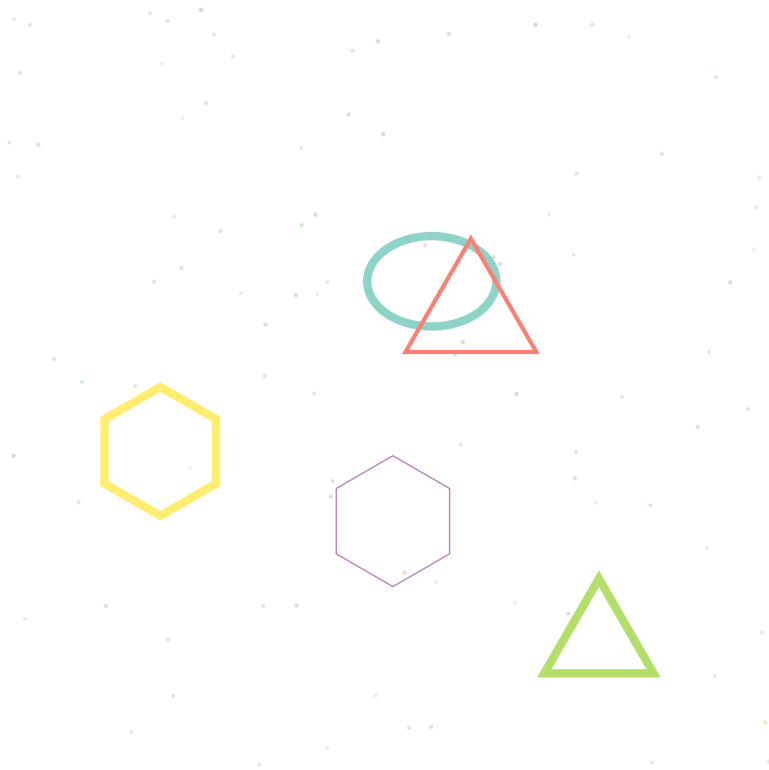[{"shape": "oval", "thickness": 3, "radius": 0.42, "center": [0.561, 0.635]}, {"shape": "triangle", "thickness": 1.5, "radius": 0.49, "center": [0.612, 0.592]}, {"shape": "triangle", "thickness": 3, "radius": 0.41, "center": [0.778, 0.167]}, {"shape": "hexagon", "thickness": 0.5, "radius": 0.42, "center": [0.51, 0.323]}, {"shape": "hexagon", "thickness": 3, "radius": 0.42, "center": [0.208, 0.414]}]